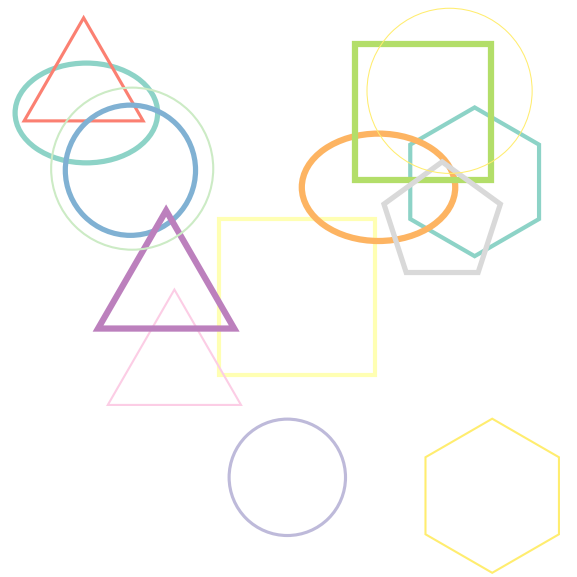[{"shape": "oval", "thickness": 2.5, "radius": 0.62, "center": [0.15, 0.804]}, {"shape": "hexagon", "thickness": 2, "radius": 0.64, "center": [0.822, 0.684]}, {"shape": "square", "thickness": 2, "radius": 0.67, "center": [0.514, 0.485]}, {"shape": "circle", "thickness": 1.5, "radius": 0.5, "center": [0.498, 0.173]}, {"shape": "triangle", "thickness": 1.5, "radius": 0.59, "center": [0.145, 0.849]}, {"shape": "circle", "thickness": 2.5, "radius": 0.56, "center": [0.226, 0.704]}, {"shape": "oval", "thickness": 3, "radius": 0.66, "center": [0.655, 0.675]}, {"shape": "square", "thickness": 3, "radius": 0.59, "center": [0.733, 0.805]}, {"shape": "triangle", "thickness": 1, "radius": 0.67, "center": [0.302, 0.365]}, {"shape": "pentagon", "thickness": 2.5, "radius": 0.53, "center": [0.766, 0.613]}, {"shape": "triangle", "thickness": 3, "radius": 0.68, "center": [0.288, 0.498]}, {"shape": "circle", "thickness": 1, "radius": 0.7, "center": [0.229, 0.707]}, {"shape": "circle", "thickness": 0.5, "radius": 0.71, "center": [0.778, 0.842]}, {"shape": "hexagon", "thickness": 1, "radius": 0.67, "center": [0.852, 0.141]}]